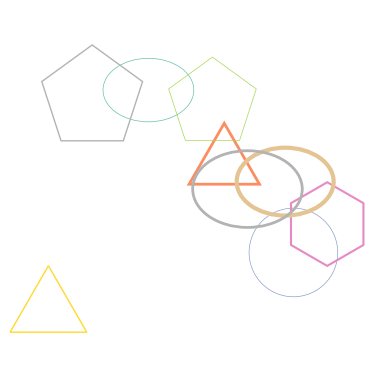[{"shape": "oval", "thickness": 0.5, "radius": 0.59, "center": [0.385, 0.766]}, {"shape": "triangle", "thickness": 2, "radius": 0.53, "center": [0.583, 0.574]}, {"shape": "circle", "thickness": 0.5, "radius": 0.58, "center": [0.762, 0.344]}, {"shape": "hexagon", "thickness": 1.5, "radius": 0.54, "center": [0.85, 0.418]}, {"shape": "pentagon", "thickness": 0.5, "radius": 0.6, "center": [0.552, 0.732]}, {"shape": "triangle", "thickness": 1, "radius": 0.57, "center": [0.126, 0.195]}, {"shape": "oval", "thickness": 3, "radius": 0.63, "center": [0.741, 0.528]}, {"shape": "oval", "thickness": 2, "radius": 0.71, "center": [0.643, 0.509]}, {"shape": "pentagon", "thickness": 1, "radius": 0.69, "center": [0.239, 0.746]}]